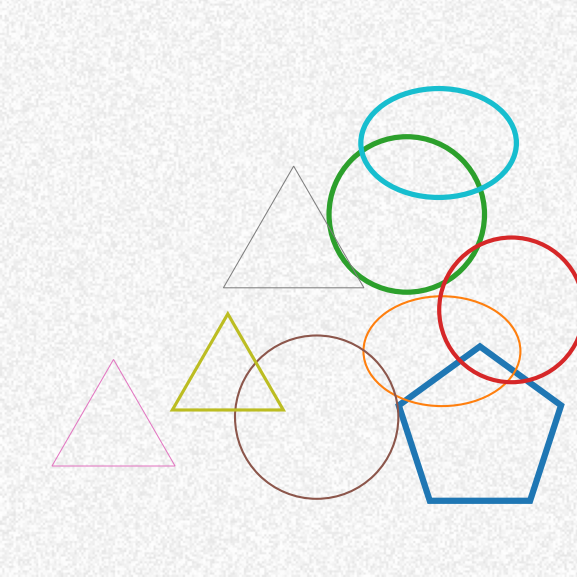[{"shape": "pentagon", "thickness": 3, "radius": 0.74, "center": [0.831, 0.252]}, {"shape": "oval", "thickness": 1, "radius": 0.68, "center": [0.765, 0.391]}, {"shape": "circle", "thickness": 2.5, "radius": 0.67, "center": [0.704, 0.628]}, {"shape": "circle", "thickness": 2, "radius": 0.63, "center": [0.886, 0.463]}, {"shape": "circle", "thickness": 1, "radius": 0.71, "center": [0.548, 0.277]}, {"shape": "triangle", "thickness": 0.5, "radius": 0.62, "center": [0.197, 0.254]}, {"shape": "triangle", "thickness": 0.5, "radius": 0.7, "center": [0.508, 0.571]}, {"shape": "triangle", "thickness": 1.5, "radius": 0.55, "center": [0.395, 0.345]}, {"shape": "oval", "thickness": 2.5, "radius": 0.67, "center": [0.76, 0.752]}]